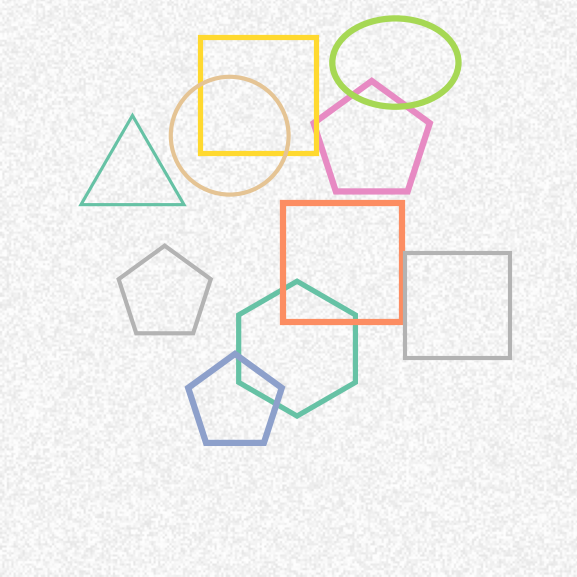[{"shape": "hexagon", "thickness": 2.5, "radius": 0.58, "center": [0.514, 0.395]}, {"shape": "triangle", "thickness": 1.5, "radius": 0.51, "center": [0.229, 0.696]}, {"shape": "square", "thickness": 3, "radius": 0.52, "center": [0.593, 0.545]}, {"shape": "pentagon", "thickness": 3, "radius": 0.43, "center": [0.407, 0.301]}, {"shape": "pentagon", "thickness": 3, "radius": 0.53, "center": [0.644, 0.753]}, {"shape": "oval", "thickness": 3, "radius": 0.55, "center": [0.685, 0.891]}, {"shape": "square", "thickness": 2.5, "radius": 0.5, "center": [0.446, 0.835]}, {"shape": "circle", "thickness": 2, "radius": 0.51, "center": [0.398, 0.764]}, {"shape": "square", "thickness": 2, "radius": 0.46, "center": [0.792, 0.47]}, {"shape": "pentagon", "thickness": 2, "radius": 0.42, "center": [0.285, 0.49]}]